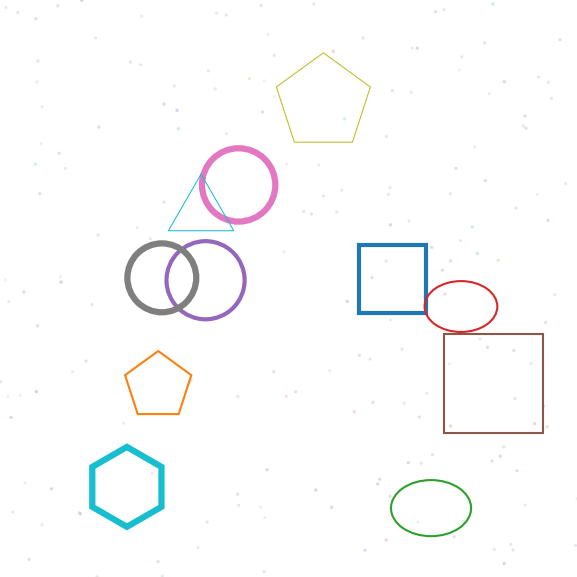[{"shape": "square", "thickness": 2, "radius": 0.29, "center": [0.68, 0.516]}, {"shape": "pentagon", "thickness": 1, "radius": 0.3, "center": [0.274, 0.331]}, {"shape": "oval", "thickness": 1, "radius": 0.35, "center": [0.746, 0.119]}, {"shape": "oval", "thickness": 1, "radius": 0.31, "center": [0.798, 0.468]}, {"shape": "circle", "thickness": 2, "radius": 0.34, "center": [0.356, 0.514]}, {"shape": "square", "thickness": 1, "radius": 0.43, "center": [0.855, 0.335]}, {"shape": "circle", "thickness": 3, "radius": 0.32, "center": [0.413, 0.679]}, {"shape": "circle", "thickness": 3, "radius": 0.3, "center": [0.28, 0.518]}, {"shape": "pentagon", "thickness": 0.5, "radius": 0.43, "center": [0.56, 0.822]}, {"shape": "triangle", "thickness": 0.5, "radius": 0.33, "center": [0.348, 0.632]}, {"shape": "hexagon", "thickness": 3, "radius": 0.35, "center": [0.22, 0.156]}]